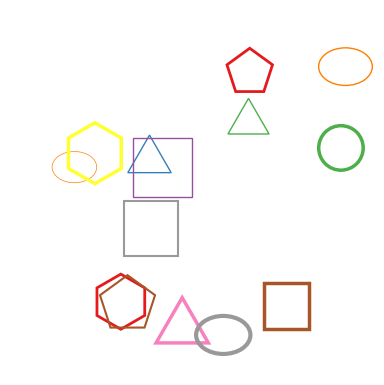[{"shape": "hexagon", "thickness": 2, "radius": 0.36, "center": [0.314, 0.216]}, {"shape": "pentagon", "thickness": 2, "radius": 0.31, "center": [0.649, 0.812]}, {"shape": "triangle", "thickness": 1, "radius": 0.33, "center": [0.388, 0.584]}, {"shape": "triangle", "thickness": 1, "radius": 0.31, "center": [0.645, 0.683]}, {"shape": "circle", "thickness": 2.5, "radius": 0.29, "center": [0.886, 0.616]}, {"shape": "square", "thickness": 1, "radius": 0.38, "center": [0.422, 0.565]}, {"shape": "oval", "thickness": 1, "radius": 0.35, "center": [0.897, 0.827]}, {"shape": "oval", "thickness": 0.5, "radius": 0.29, "center": [0.193, 0.566]}, {"shape": "hexagon", "thickness": 2.5, "radius": 0.4, "center": [0.246, 0.602]}, {"shape": "square", "thickness": 2.5, "radius": 0.3, "center": [0.744, 0.205]}, {"shape": "pentagon", "thickness": 1.5, "radius": 0.38, "center": [0.331, 0.21]}, {"shape": "triangle", "thickness": 2.5, "radius": 0.39, "center": [0.473, 0.149]}, {"shape": "oval", "thickness": 3, "radius": 0.35, "center": [0.58, 0.13]}, {"shape": "square", "thickness": 1.5, "radius": 0.35, "center": [0.392, 0.407]}]